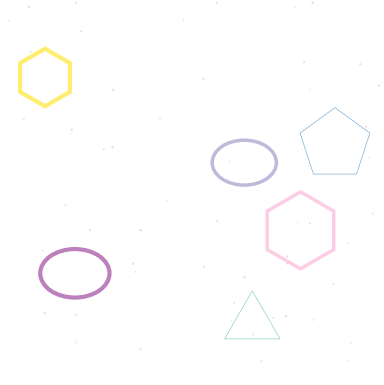[{"shape": "triangle", "thickness": 0.5, "radius": 0.42, "center": [0.655, 0.161]}, {"shape": "oval", "thickness": 2.5, "radius": 0.42, "center": [0.634, 0.578]}, {"shape": "pentagon", "thickness": 0.5, "radius": 0.48, "center": [0.87, 0.625]}, {"shape": "hexagon", "thickness": 2.5, "radius": 0.5, "center": [0.78, 0.402]}, {"shape": "oval", "thickness": 3, "radius": 0.45, "center": [0.194, 0.29]}, {"shape": "hexagon", "thickness": 3, "radius": 0.37, "center": [0.117, 0.799]}]